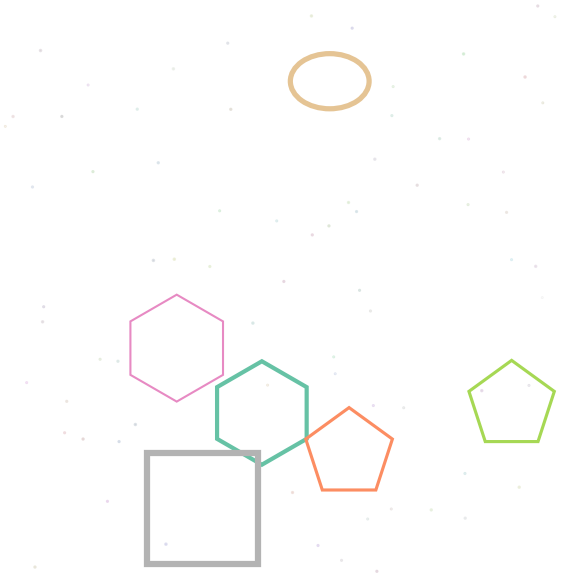[{"shape": "hexagon", "thickness": 2, "radius": 0.45, "center": [0.453, 0.284]}, {"shape": "pentagon", "thickness": 1.5, "radius": 0.39, "center": [0.604, 0.214]}, {"shape": "hexagon", "thickness": 1, "radius": 0.46, "center": [0.306, 0.396]}, {"shape": "pentagon", "thickness": 1.5, "radius": 0.39, "center": [0.886, 0.297]}, {"shape": "oval", "thickness": 2.5, "radius": 0.34, "center": [0.571, 0.859]}, {"shape": "square", "thickness": 3, "radius": 0.48, "center": [0.35, 0.118]}]